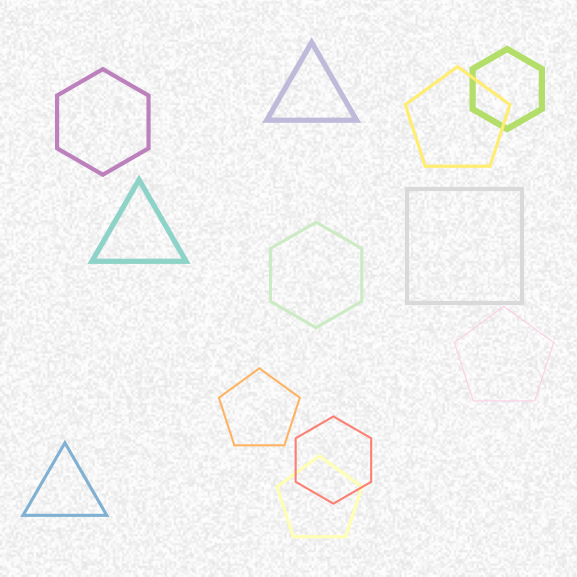[{"shape": "triangle", "thickness": 2.5, "radius": 0.47, "center": [0.241, 0.594]}, {"shape": "pentagon", "thickness": 1.5, "radius": 0.39, "center": [0.553, 0.132]}, {"shape": "triangle", "thickness": 2.5, "radius": 0.45, "center": [0.54, 0.836]}, {"shape": "hexagon", "thickness": 1, "radius": 0.38, "center": [0.577, 0.203]}, {"shape": "triangle", "thickness": 1.5, "radius": 0.42, "center": [0.112, 0.149]}, {"shape": "pentagon", "thickness": 1, "radius": 0.37, "center": [0.449, 0.288]}, {"shape": "hexagon", "thickness": 3, "radius": 0.35, "center": [0.878, 0.845]}, {"shape": "pentagon", "thickness": 0.5, "radius": 0.45, "center": [0.873, 0.378]}, {"shape": "square", "thickness": 2, "radius": 0.49, "center": [0.804, 0.573]}, {"shape": "hexagon", "thickness": 2, "radius": 0.46, "center": [0.178, 0.788]}, {"shape": "hexagon", "thickness": 1.5, "radius": 0.46, "center": [0.547, 0.523]}, {"shape": "pentagon", "thickness": 1.5, "radius": 0.48, "center": [0.792, 0.788]}]